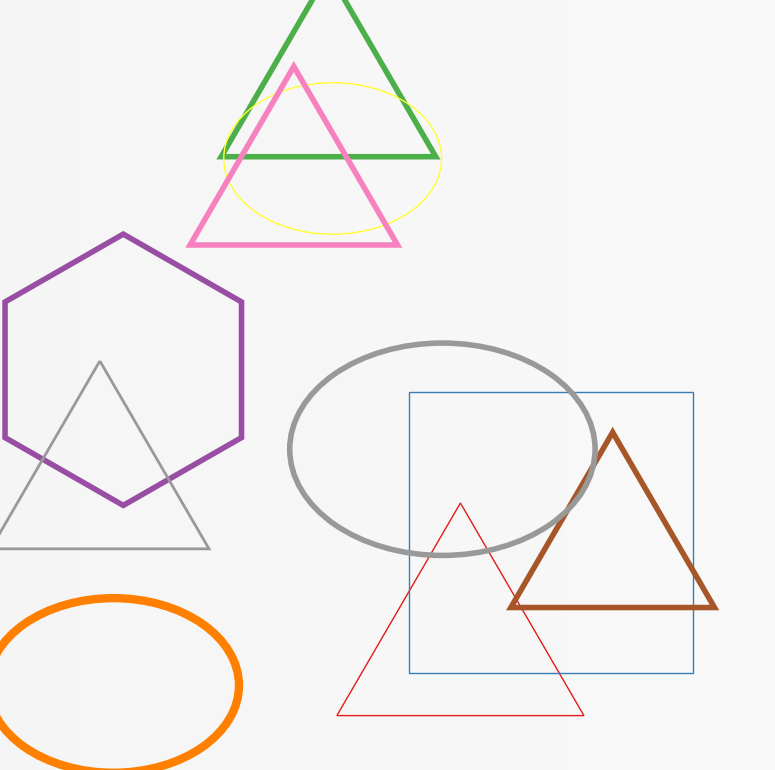[{"shape": "triangle", "thickness": 0.5, "radius": 0.92, "center": [0.594, 0.163]}, {"shape": "square", "thickness": 0.5, "radius": 0.91, "center": [0.711, 0.308]}, {"shape": "triangle", "thickness": 2, "radius": 0.8, "center": [0.424, 0.876]}, {"shape": "hexagon", "thickness": 2, "radius": 0.88, "center": [0.159, 0.52]}, {"shape": "oval", "thickness": 3, "radius": 0.81, "center": [0.146, 0.11]}, {"shape": "oval", "thickness": 0.5, "radius": 0.7, "center": [0.429, 0.794]}, {"shape": "triangle", "thickness": 2, "radius": 0.76, "center": [0.791, 0.287]}, {"shape": "triangle", "thickness": 2, "radius": 0.77, "center": [0.379, 0.759]}, {"shape": "triangle", "thickness": 1, "radius": 0.81, "center": [0.129, 0.369]}, {"shape": "oval", "thickness": 2, "radius": 0.99, "center": [0.571, 0.417]}]